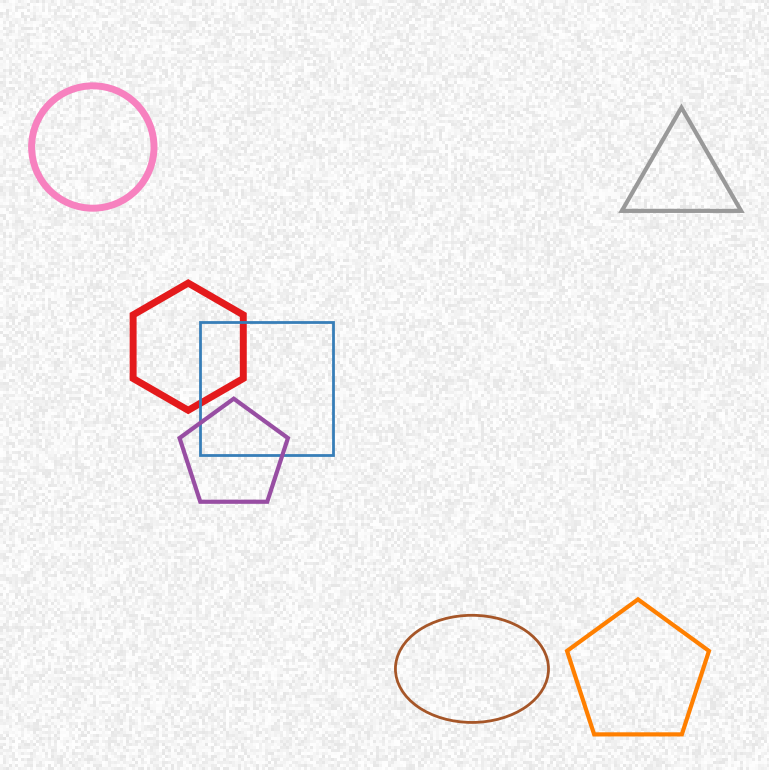[{"shape": "hexagon", "thickness": 2.5, "radius": 0.41, "center": [0.244, 0.55]}, {"shape": "square", "thickness": 1, "radius": 0.43, "center": [0.346, 0.495]}, {"shape": "pentagon", "thickness": 1.5, "radius": 0.37, "center": [0.304, 0.408]}, {"shape": "pentagon", "thickness": 1.5, "radius": 0.48, "center": [0.829, 0.125]}, {"shape": "oval", "thickness": 1, "radius": 0.5, "center": [0.613, 0.131]}, {"shape": "circle", "thickness": 2.5, "radius": 0.4, "center": [0.121, 0.809]}, {"shape": "triangle", "thickness": 1.5, "radius": 0.45, "center": [0.885, 0.771]}]